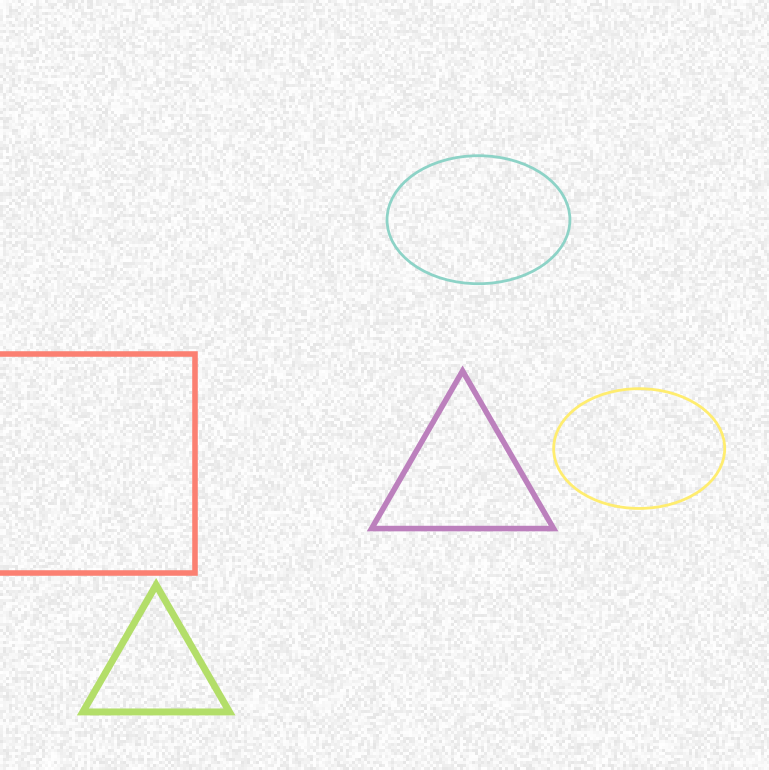[{"shape": "oval", "thickness": 1, "radius": 0.59, "center": [0.621, 0.715]}, {"shape": "square", "thickness": 2, "radius": 0.71, "center": [0.111, 0.398]}, {"shape": "triangle", "thickness": 2.5, "radius": 0.55, "center": [0.203, 0.13]}, {"shape": "triangle", "thickness": 2, "radius": 0.68, "center": [0.601, 0.382]}, {"shape": "oval", "thickness": 1, "radius": 0.56, "center": [0.83, 0.417]}]